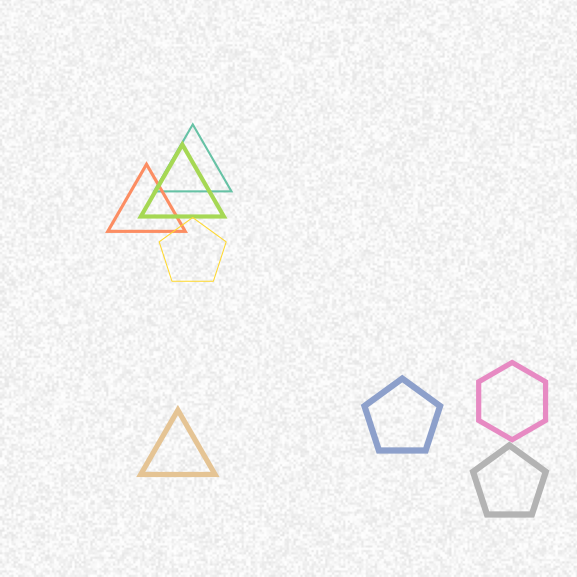[{"shape": "triangle", "thickness": 1, "radius": 0.39, "center": [0.334, 0.706]}, {"shape": "triangle", "thickness": 1.5, "radius": 0.39, "center": [0.254, 0.637]}, {"shape": "pentagon", "thickness": 3, "radius": 0.34, "center": [0.697, 0.275]}, {"shape": "hexagon", "thickness": 2.5, "radius": 0.33, "center": [0.887, 0.305]}, {"shape": "triangle", "thickness": 2, "radius": 0.42, "center": [0.316, 0.666]}, {"shape": "pentagon", "thickness": 0.5, "radius": 0.31, "center": [0.334, 0.561]}, {"shape": "triangle", "thickness": 2.5, "radius": 0.37, "center": [0.308, 0.215]}, {"shape": "pentagon", "thickness": 3, "radius": 0.33, "center": [0.882, 0.162]}]